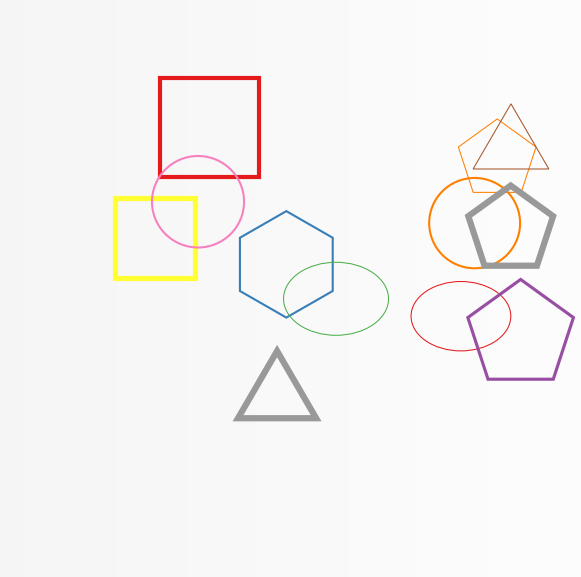[{"shape": "square", "thickness": 2, "radius": 0.43, "center": [0.361, 0.779]}, {"shape": "oval", "thickness": 0.5, "radius": 0.43, "center": [0.793, 0.452]}, {"shape": "hexagon", "thickness": 1, "radius": 0.46, "center": [0.493, 0.541]}, {"shape": "oval", "thickness": 0.5, "radius": 0.45, "center": [0.578, 0.482]}, {"shape": "pentagon", "thickness": 1.5, "radius": 0.48, "center": [0.896, 0.42]}, {"shape": "pentagon", "thickness": 0.5, "radius": 0.35, "center": [0.855, 0.723]}, {"shape": "circle", "thickness": 1, "radius": 0.39, "center": [0.817, 0.613]}, {"shape": "square", "thickness": 2.5, "radius": 0.35, "center": [0.267, 0.587]}, {"shape": "triangle", "thickness": 0.5, "radius": 0.38, "center": [0.879, 0.744]}, {"shape": "circle", "thickness": 1, "radius": 0.4, "center": [0.341, 0.65]}, {"shape": "triangle", "thickness": 3, "radius": 0.39, "center": [0.477, 0.314]}, {"shape": "pentagon", "thickness": 3, "radius": 0.38, "center": [0.879, 0.601]}]